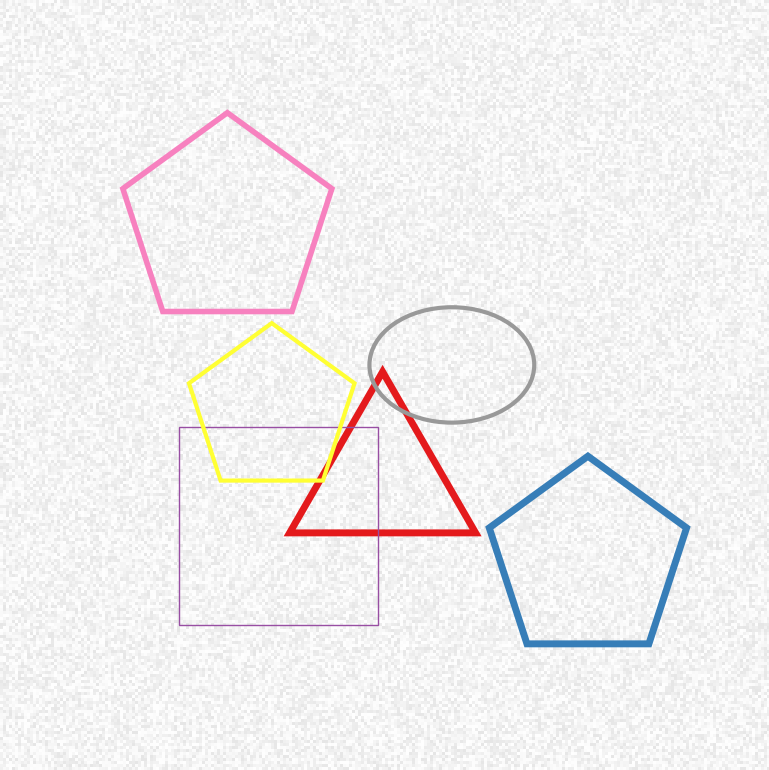[{"shape": "triangle", "thickness": 2.5, "radius": 0.7, "center": [0.497, 0.378]}, {"shape": "pentagon", "thickness": 2.5, "radius": 0.67, "center": [0.764, 0.273]}, {"shape": "square", "thickness": 0.5, "radius": 0.64, "center": [0.362, 0.317]}, {"shape": "pentagon", "thickness": 1.5, "radius": 0.57, "center": [0.353, 0.467]}, {"shape": "pentagon", "thickness": 2, "radius": 0.71, "center": [0.295, 0.711]}, {"shape": "oval", "thickness": 1.5, "radius": 0.54, "center": [0.587, 0.526]}]